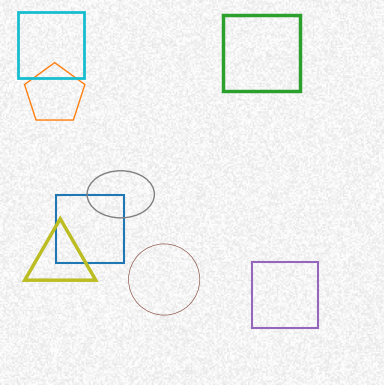[{"shape": "square", "thickness": 1.5, "radius": 0.44, "center": [0.233, 0.406]}, {"shape": "pentagon", "thickness": 1, "radius": 0.41, "center": [0.142, 0.755]}, {"shape": "square", "thickness": 2.5, "radius": 0.5, "center": [0.679, 0.862]}, {"shape": "square", "thickness": 1.5, "radius": 0.43, "center": [0.74, 0.233]}, {"shape": "circle", "thickness": 0.5, "radius": 0.46, "center": [0.426, 0.274]}, {"shape": "oval", "thickness": 1, "radius": 0.44, "center": [0.314, 0.495]}, {"shape": "triangle", "thickness": 2.5, "radius": 0.53, "center": [0.156, 0.325]}, {"shape": "square", "thickness": 2, "radius": 0.43, "center": [0.131, 0.883]}]